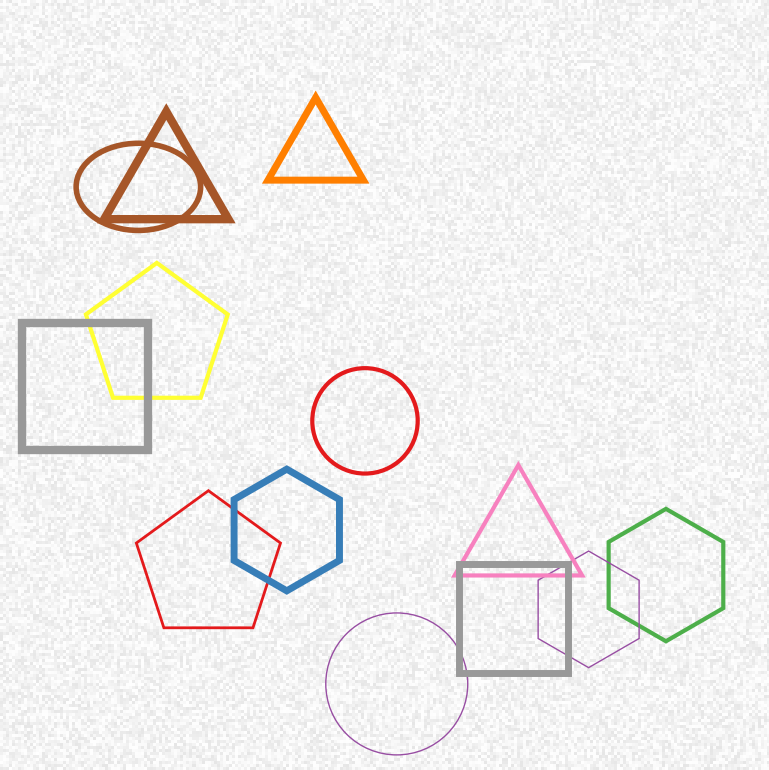[{"shape": "circle", "thickness": 1.5, "radius": 0.34, "center": [0.474, 0.453]}, {"shape": "pentagon", "thickness": 1, "radius": 0.49, "center": [0.271, 0.264]}, {"shape": "hexagon", "thickness": 2.5, "radius": 0.4, "center": [0.372, 0.312]}, {"shape": "hexagon", "thickness": 1.5, "radius": 0.43, "center": [0.865, 0.253]}, {"shape": "hexagon", "thickness": 0.5, "radius": 0.38, "center": [0.764, 0.209]}, {"shape": "circle", "thickness": 0.5, "radius": 0.46, "center": [0.515, 0.112]}, {"shape": "triangle", "thickness": 2.5, "radius": 0.36, "center": [0.41, 0.802]}, {"shape": "pentagon", "thickness": 1.5, "radius": 0.48, "center": [0.204, 0.562]}, {"shape": "oval", "thickness": 2, "radius": 0.4, "center": [0.18, 0.757]}, {"shape": "triangle", "thickness": 3, "radius": 0.47, "center": [0.216, 0.762]}, {"shape": "triangle", "thickness": 1.5, "radius": 0.48, "center": [0.673, 0.3]}, {"shape": "square", "thickness": 3, "radius": 0.41, "center": [0.111, 0.498]}, {"shape": "square", "thickness": 2.5, "radius": 0.36, "center": [0.667, 0.197]}]